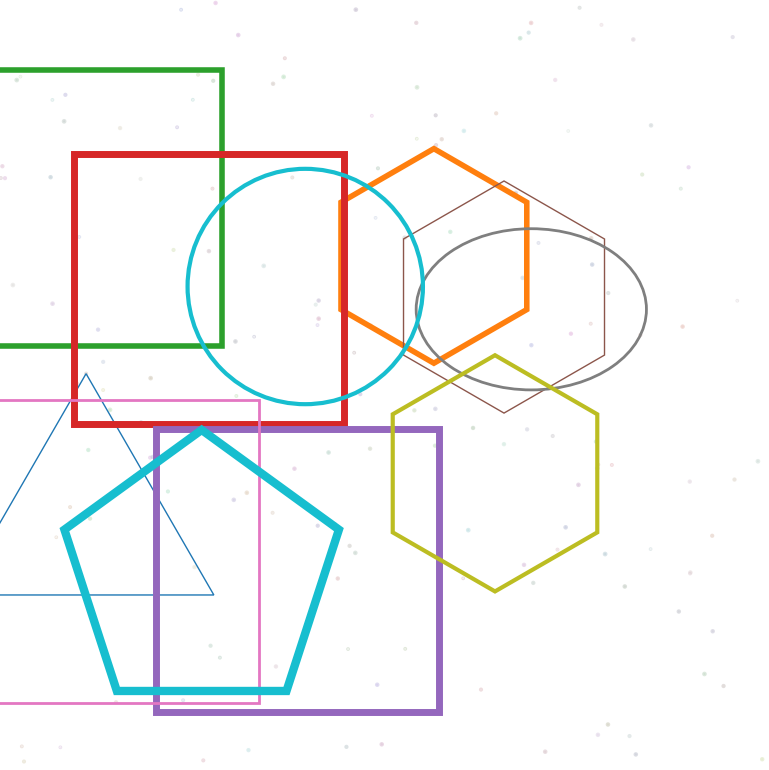[{"shape": "triangle", "thickness": 0.5, "radius": 0.96, "center": [0.112, 0.323]}, {"shape": "hexagon", "thickness": 2, "radius": 0.7, "center": [0.563, 0.668]}, {"shape": "square", "thickness": 2, "radius": 0.9, "center": [0.108, 0.73]}, {"shape": "square", "thickness": 2.5, "radius": 0.88, "center": [0.272, 0.624]}, {"shape": "square", "thickness": 2.5, "radius": 0.92, "center": [0.386, 0.259]}, {"shape": "hexagon", "thickness": 0.5, "radius": 0.75, "center": [0.655, 0.614]}, {"shape": "square", "thickness": 1, "radius": 0.98, "center": [0.139, 0.283]}, {"shape": "oval", "thickness": 1, "radius": 0.75, "center": [0.69, 0.598]}, {"shape": "hexagon", "thickness": 1.5, "radius": 0.77, "center": [0.643, 0.385]}, {"shape": "circle", "thickness": 1.5, "radius": 0.76, "center": [0.396, 0.628]}, {"shape": "pentagon", "thickness": 3, "radius": 0.94, "center": [0.262, 0.254]}]